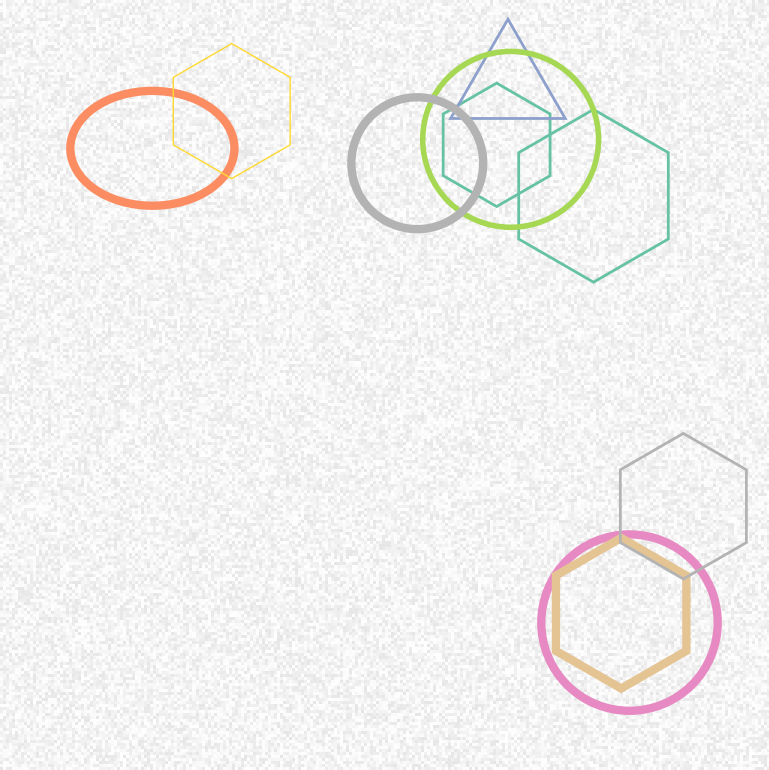[{"shape": "hexagon", "thickness": 1, "radius": 0.56, "center": [0.771, 0.746]}, {"shape": "hexagon", "thickness": 1, "radius": 0.4, "center": [0.645, 0.812]}, {"shape": "oval", "thickness": 3, "radius": 0.53, "center": [0.198, 0.807]}, {"shape": "triangle", "thickness": 1, "radius": 0.43, "center": [0.66, 0.889]}, {"shape": "circle", "thickness": 3, "radius": 0.57, "center": [0.818, 0.191]}, {"shape": "circle", "thickness": 2, "radius": 0.57, "center": [0.663, 0.819]}, {"shape": "hexagon", "thickness": 0.5, "radius": 0.44, "center": [0.301, 0.856]}, {"shape": "hexagon", "thickness": 3, "radius": 0.49, "center": [0.807, 0.204]}, {"shape": "circle", "thickness": 3, "radius": 0.43, "center": [0.542, 0.788]}, {"shape": "hexagon", "thickness": 1, "radius": 0.47, "center": [0.887, 0.343]}]